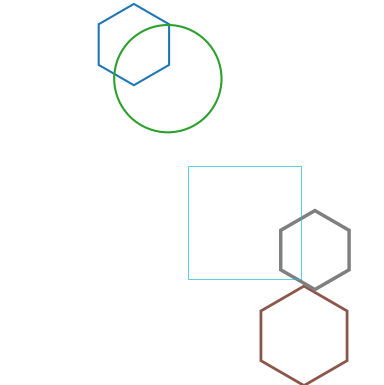[{"shape": "hexagon", "thickness": 1.5, "radius": 0.53, "center": [0.348, 0.884]}, {"shape": "circle", "thickness": 1.5, "radius": 0.7, "center": [0.436, 0.796]}, {"shape": "hexagon", "thickness": 2, "radius": 0.65, "center": [0.79, 0.128]}, {"shape": "hexagon", "thickness": 2.5, "radius": 0.51, "center": [0.818, 0.351]}, {"shape": "square", "thickness": 0.5, "radius": 0.74, "center": [0.636, 0.422]}]